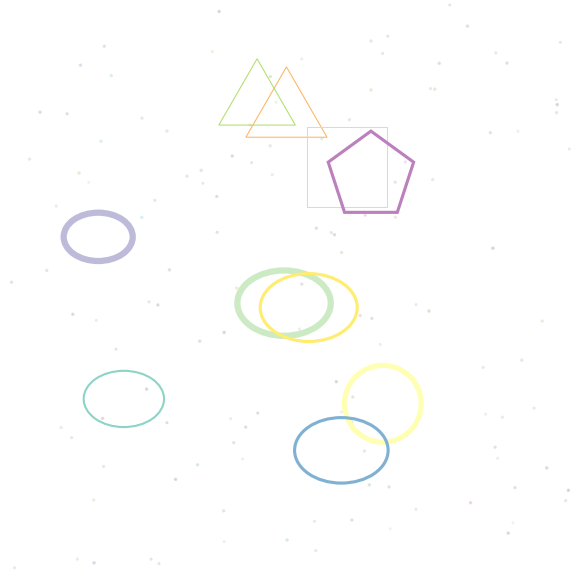[{"shape": "oval", "thickness": 1, "radius": 0.35, "center": [0.214, 0.308]}, {"shape": "circle", "thickness": 2.5, "radius": 0.33, "center": [0.663, 0.3]}, {"shape": "oval", "thickness": 3, "radius": 0.3, "center": [0.17, 0.589]}, {"shape": "oval", "thickness": 1.5, "radius": 0.4, "center": [0.591, 0.219]}, {"shape": "triangle", "thickness": 0.5, "radius": 0.41, "center": [0.496, 0.802]}, {"shape": "triangle", "thickness": 0.5, "radius": 0.38, "center": [0.445, 0.821]}, {"shape": "square", "thickness": 0.5, "radius": 0.35, "center": [0.601, 0.71]}, {"shape": "pentagon", "thickness": 1.5, "radius": 0.39, "center": [0.642, 0.694]}, {"shape": "oval", "thickness": 3, "radius": 0.4, "center": [0.492, 0.474]}, {"shape": "oval", "thickness": 1.5, "radius": 0.42, "center": [0.535, 0.467]}]